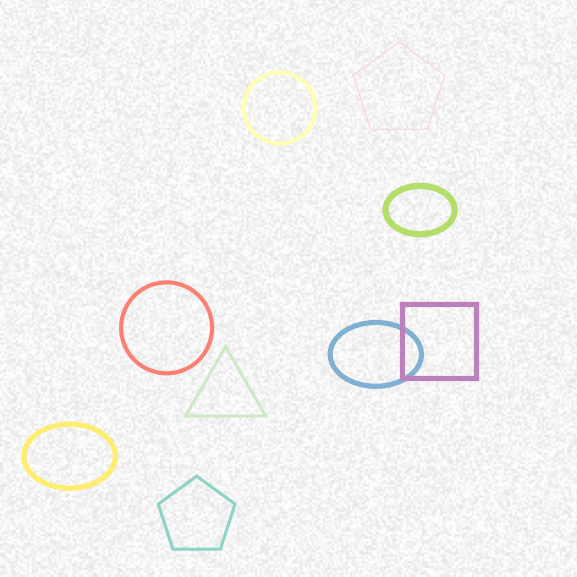[{"shape": "pentagon", "thickness": 1.5, "radius": 0.35, "center": [0.341, 0.105]}, {"shape": "circle", "thickness": 2, "radius": 0.31, "center": [0.484, 0.812]}, {"shape": "circle", "thickness": 2, "radius": 0.39, "center": [0.289, 0.431]}, {"shape": "oval", "thickness": 2.5, "radius": 0.4, "center": [0.651, 0.386]}, {"shape": "oval", "thickness": 3, "radius": 0.3, "center": [0.727, 0.635]}, {"shape": "pentagon", "thickness": 0.5, "radius": 0.42, "center": [0.691, 0.843]}, {"shape": "square", "thickness": 2.5, "radius": 0.32, "center": [0.76, 0.408]}, {"shape": "triangle", "thickness": 1.5, "radius": 0.4, "center": [0.391, 0.319]}, {"shape": "oval", "thickness": 2.5, "radius": 0.4, "center": [0.121, 0.209]}]